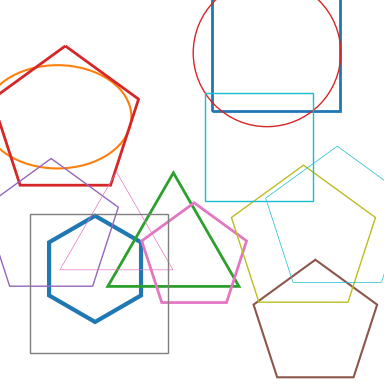[{"shape": "square", "thickness": 2, "radius": 0.83, "center": [0.717, 0.878]}, {"shape": "hexagon", "thickness": 3, "radius": 0.69, "center": [0.247, 0.302]}, {"shape": "oval", "thickness": 1.5, "radius": 0.96, "center": [0.15, 0.697]}, {"shape": "triangle", "thickness": 2, "radius": 0.98, "center": [0.45, 0.354]}, {"shape": "pentagon", "thickness": 2, "radius": 1.0, "center": [0.17, 0.681]}, {"shape": "circle", "thickness": 1, "radius": 0.96, "center": [0.694, 0.863]}, {"shape": "pentagon", "thickness": 1, "radius": 0.92, "center": [0.133, 0.405]}, {"shape": "pentagon", "thickness": 1.5, "radius": 0.84, "center": [0.819, 0.157]}, {"shape": "pentagon", "thickness": 2, "radius": 0.72, "center": [0.504, 0.33]}, {"shape": "triangle", "thickness": 0.5, "radius": 0.85, "center": [0.302, 0.384]}, {"shape": "square", "thickness": 1, "radius": 0.9, "center": [0.257, 0.263]}, {"shape": "pentagon", "thickness": 1, "radius": 0.98, "center": [0.788, 0.374]}, {"shape": "square", "thickness": 1, "radius": 0.7, "center": [0.673, 0.619]}, {"shape": "pentagon", "thickness": 0.5, "radius": 0.98, "center": [0.876, 0.425]}]